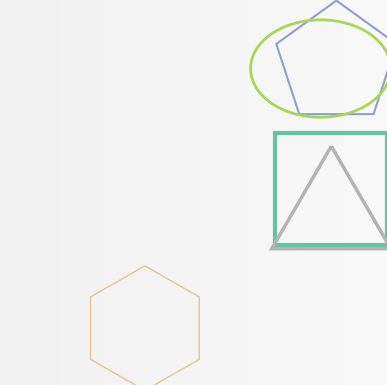[{"shape": "square", "thickness": 3, "radius": 0.73, "center": [0.854, 0.51]}, {"shape": "pentagon", "thickness": 1.5, "radius": 0.82, "center": [0.868, 0.835]}, {"shape": "oval", "thickness": 2, "radius": 0.9, "center": [0.827, 0.822]}, {"shape": "hexagon", "thickness": 1, "radius": 0.81, "center": [0.374, 0.148]}, {"shape": "triangle", "thickness": 2.5, "radius": 0.89, "center": [0.855, 0.443]}]